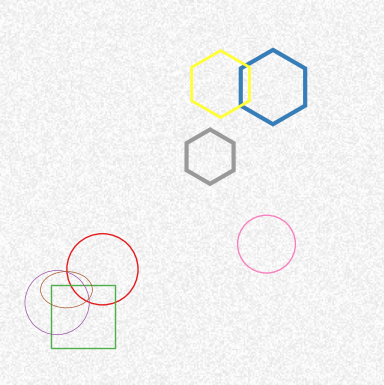[{"shape": "circle", "thickness": 1, "radius": 0.46, "center": [0.266, 0.301]}, {"shape": "hexagon", "thickness": 3, "radius": 0.48, "center": [0.709, 0.774]}, {"shape": "square", "thickness": 1, "radius": 0.41, "center": [0.216, 0.178]}, {"shape": "circle", "thickness": 0.5, "radius": 0.42, "center": [0.148, 0.214]}, {"shape": "hexagon", "thickness": 2, "radius": 0.43, "center": [0.573, 0.782]}, {"shape": "oval", "thickness": 0.5, "radius": 0.34, "center": [0.173, 0.248]}, {"shape": "circle", "thickness": 1, "radius": 0.38, "center": [0.692, 0.366]}, {"shape": "hexagon", "thickness": 3, "radius": 0.35, "center": [0.546, 0.593]}]